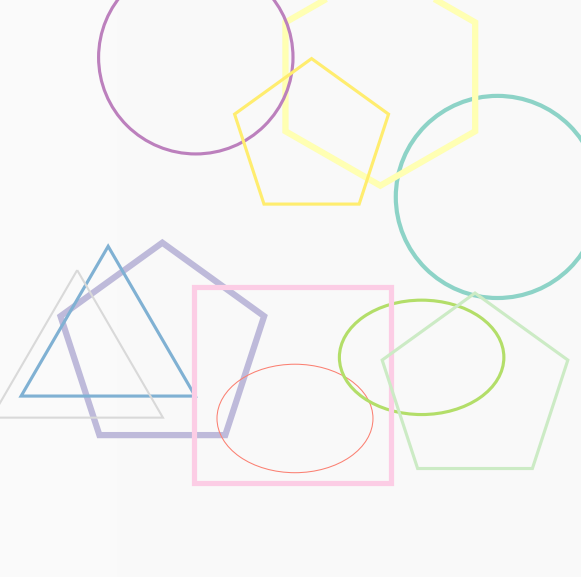[{"shape": "circle", "thickness": 2, "radius": 0.88, "center": [0.856, 0.658]}, {"shape": "hexagon", "thickness": 3, "radius": 0.94, "center": [0.654, 0.866]}, {"shape": "pentagon", "thickness": 3, "radius": 0.92, "center": [0.279, 0.395]}, {"shape": "oval", "thickness": 0.5, "radius": 0.67, "center": [0.507, 0.275]}, {"shape": "triangle", "thickness": 1.5, "radius": 0.86, "center": [0.186, 0.4]}, {"shape": "oval", "thickness": 1.5, "radius": 0.71, "center": [0.725, 0.38]}, {"shape": "square", "thickness": 2.5, "radius": 0.85, "center": [0.504, 0.332]}, {"shape": "triangle", "thickness": 1, "radius": 0.85, "center": [0.133, 0.361]}, {"shape": "circle", "thickness": 1.5, "radius": 0.84, "center": [0.337, 0.9]}, {"shape": "pentagon", "thickness": 1.5, "radius": 0.84, "center": [0.817, 0.324]}, {"shape": "pentagon", "thickness": 1.5, "radius": 0.7, "center": [0.536, 0.758]}]